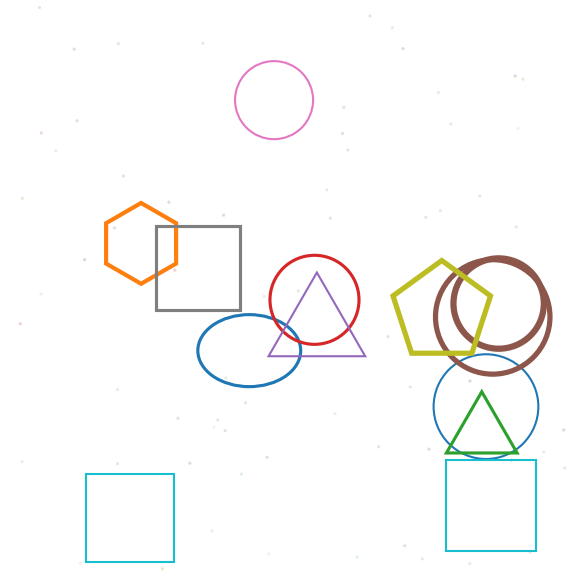[{"shape": "oval", "thickness": 1.5, "radius": 0.45, "center": [0.432, 0.392]}, {"shape": "circle", "thickness": 1, "radius": 0.45, "center": [0.842, 0.295]}, {"shape": "hexagon", "thickness": 2, "radius": 0.35, "center": [0.244, 0.578]}, {"shape": "triangle", "thickness": 1.5, "radius": 0.35, "center": [0.834, 0.25]}, {"shape": "circle", "thickness": 1.5, "radius": 0.39, "center": [0.545, 0.48]}, {"shape": "triangle", "thickness": 1, "radius": 0.48, "center": [0.549, 0.431]}, {"shape": "circle", "thickness": 2.5, "radius": 0.5, "center": [0.853, 0.45]}, {"shape": "circle", "thickness": 3, "radius": 0.39, "center": [0.863, 0.474]}, {"shape": "circle", "thickness": 1, "radius": 0.34, "center": [0.475, 0.826]}, {"shape": "square", "thickness": 1.5, "radius": 0.36, "center": [0.343, 0.535]}, {"shape": "pentagon", "thickness": 2.5, "radius": 0.44, "center": [0.765, 0.459]}, {"shape": "square", "thickness": 1, "radius": 0.38, "center": [0.225, 0.102]}, {"shape": "square", "thickness": 1, "radius": 0.39, "center": [0.85, 0.124]}]